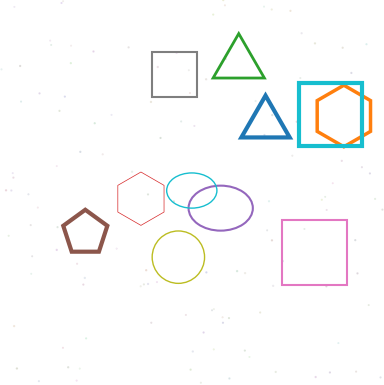[{"shape": "triangle", "thickness": 3, "radius": 0.36, "center": [0.69, 0.679]}, {"shape": "hexagon", "thickness": 2.5, "radius": 0.4, "center": [0.893, 0.699]}, {"shape": "triangle", "thickness": 2, "radius": 0.38, "center": [0.62, 0.836]}, {"shape": "hexagon", "thickness": 0.5, "radius": 0.35, "center": [0.366, 0.484]}, {"shape": "oval", "thickness": 1.5, "radius": 0.42, "center": [0.573, 0.459]}, {"shape": "pentagon", "thickness": 3, "radius": 0.3, "center": [0.222, 0.395]}, {"shape": "square", "thickness": 1.5, "radius": 0.42, "center": [0.817, 0.345]}, {"shape": "square", "thickness": 1.5, "radius": 0.29, "center": [0.453, 0.807]}, {"shape": "circle", "thickness": 1, "radius": 0.34, "center": [0.463, 0.332]}, {"shape": "oval", "thickness": 1, "radius": 0.33, "center": [0.498, 0.505]}, {"shape": "square", "thickness": 3, "radius": 0.41, "center": [0.858, 0.702]}]